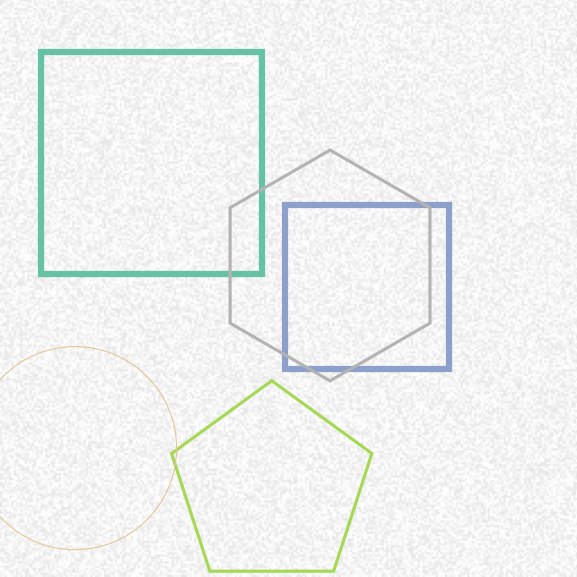[{"shape": "square", "thickness": 3, "radius": 0.96, "center": [0.263, 0.716]}, {"shape": "square", "thickness": 3, "radius": 0.71, "center": [0.635, 0.503]}, {"shape": "pentagon", "thickness": 1.5, "radius": 0.91, "center": [0.471, 0.158]}, {"shape": "circle", "thickness": 0.5, "radius": 0.88, "center": [0.13, 0.223]}, {"shape": "hexagon", "thickness": 1.5, "radius": 1.0, "center": [0.571, 0.539]}]